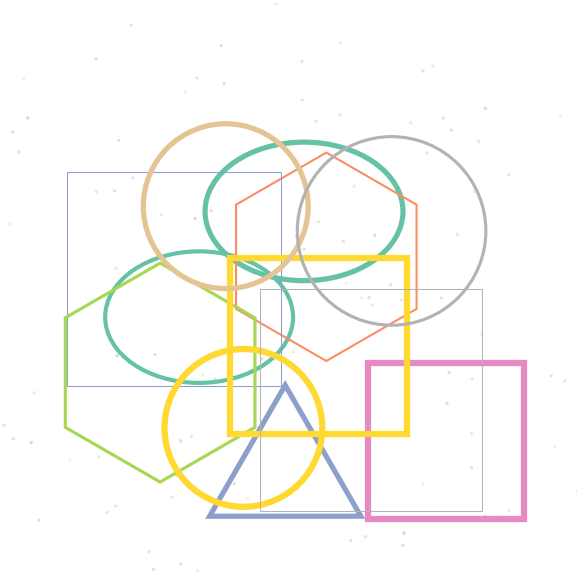[{"shape": "oval", "thickness": 2.5, "radius": 0.86, "center": [0.526, 0.633]}, {"shape": "oval", "thickness": 2, "radius": 0.81, "center": [0.345, 0.45]}, {"shape": "hexagon", "thickness": 1, "radius": 0.9, "center": [0.565, 0.554]}, {"shape": "triangle", "thickness": 2.5, "radius": 0.76, "center": [0.494, 0.181]}, {"shape": "square", "thickness": 0.5, "radius": 0.93, "center": [0.301, 0.517]}, {"shape": "square", "thickness": 3, "radius": 0.68, "center": [0.773, 0.236]}, {"shape": "hexagon", "thickness": 1.5, "radius": 0.95, "center": [0.277, 0.354]}, {"shape": "circle", "thickness": 3, "radius": 0.68, "center": [0.421, 0.258]}, {"shape": "square", "thickness": 3, "radius": 0.76, "center": [0.551, 0.4]}, {"shape": "circle", "thickness": 2.5, "radius": 0.71, "center": [0.391, 0.642]}, {"shape": "circle", "thickness": 1.5, "radius": 0.82, "center": [0.678, 0.599]}, {"shape": "square", "thickness": 0.5, "radius": 0.96, "center": [0.643, 0.307]}]